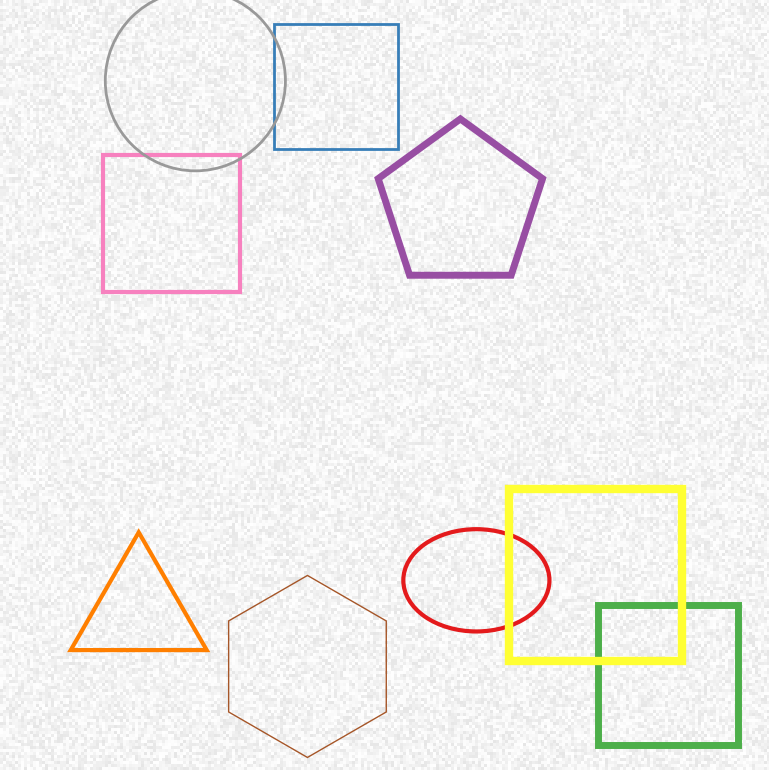[{"shape": "oval", "thickness": 1.5, "radius": 0.47, "center": [0.619, 0.246]}, {"shape": "square", "thickness": 1, "radius": 0.4, "center": [0.437, 0.887]}, {"shape": "square", "thickness": 2.5, "radius": 0.45, "center": [0.867, 0.124]}, {"shape": "pentagon", "thickness": 2.5, "radius": 0.56, "center": [0.598, 0.733]}, {"shape": "triangle", "thickness": 1.5, "radius": 0.51, "center": [0.18, 0.207]}, {"shape": "square", "thickness": 3, "radius": 0.56, "center": [0.773, 0.253]}, {"shape": "hexagon", "thickness": 0.5, "radius": 0.59, "center": [0.399, 0.134]}, {"shape": "square", "thickness": 1.5, "radius": 0.45, "center": [0.223, 0.71]}, {"shape": "circle", "thickness": 1, "radius": 0.58, "center": [0.254, 0.895]}]